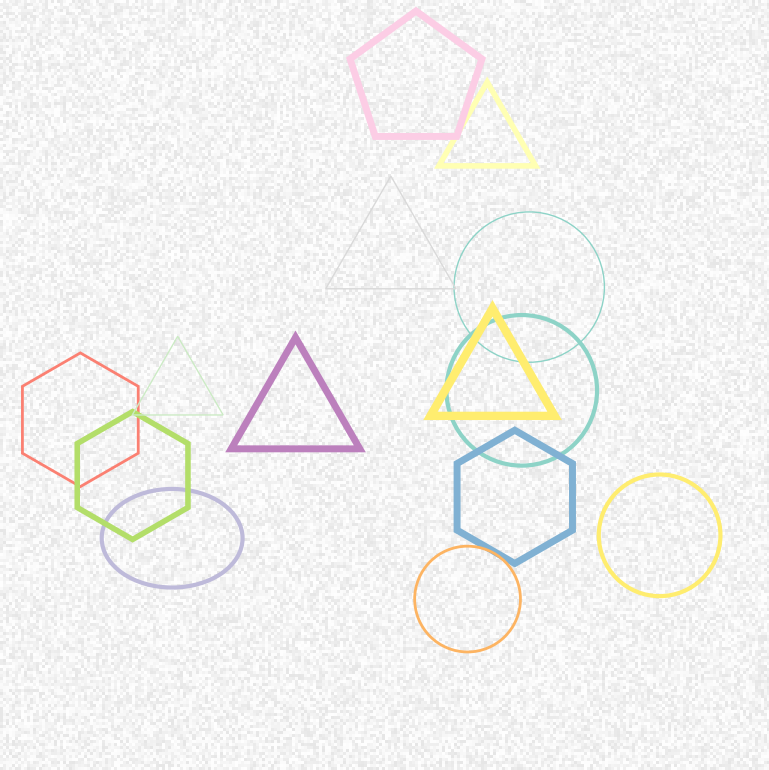[{"shape": "circle", "thickness": 0.5, "radius": 0.49, "center": [0.687, 0.627]}, {"shape": "circle", "thickness": 1.5, "radius": 0.49, "center": [0.678, 0.493]}, {"shape": "triangle", "thickness": 2, "radius": 0.36, "center": [0.633, 0.821]}, {"shape": "oval", "thickness": 1.5, "radius": 0.46, "center": [0.224, 0.301]}, {"shape": "hexagon", "thickness": 1, "radius": 0.43, "center": [0.104, 0.455]}, {"shape": "hexagon", "thickness": 2.5, "radius": 0.43, "center": [0.669, 0.355]}, {"shape": "circle", "thickness": 1, "radius": 0.34, "center": [0.607, 0.222]}, {"shape": "hexagon", "thickness": 2, "radius": 0.42, "center": [0.172, 0.382]}, {"shape": "pentagon", "thickness": 2.5, "radius": 0.45, "center": [0.54, 0.896]}, {"shape": "triangle", "thickness": 0.5, "radius": 0.49, "center": [0.508, 0.674]}, {"shape": "triangle", "thickness": 2.5, "radius": 0.48, "center": [0.384, 0.465]}, {"shape": "triangle", "thickness": 0.5, "radius": 0.34, "center": [0.231, 0.495]}, {"shape": "triangle", "thickness": 3, "radius": 0.47, "center": [0.64, 0.506]}, {"shape": "circle", "thickness": 1.5, "radius": 0.4, "center": [0.857, 0.305]}]